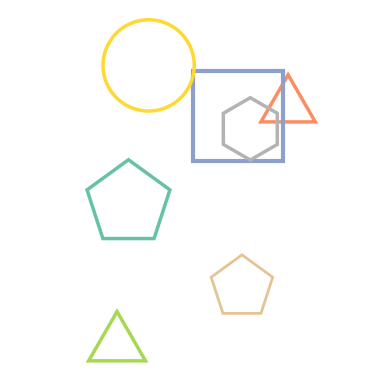[{"shape": "pentagon", "thickness": 2.5, "radius": 0.57, "center": [0.334, 0.472]}, {"shape": "triangle", "thickness": 2.5, "radius": 0.41, "center": [0.748, 0.724]}, {"shape": "square", "thickness": 3, "radius": 0.58, "center": [0.617, 0.699]}, {"shape": "triangle", "thickness": 2.5, "radius": 0.43, "center": [0.304, 0.105]}, {"shape": "circle", "thickness": 2.5, "radius": 0.59, "center": [0.386, 0.83]}, {"shape": "pentagon", "thickness": 2, "radius": 0.42, "center": [0.628, 0.254]}, {"shape": "hexagon", "thickness": 2.5, "radius": 0.4, "center": [0.65, 0.665]}]